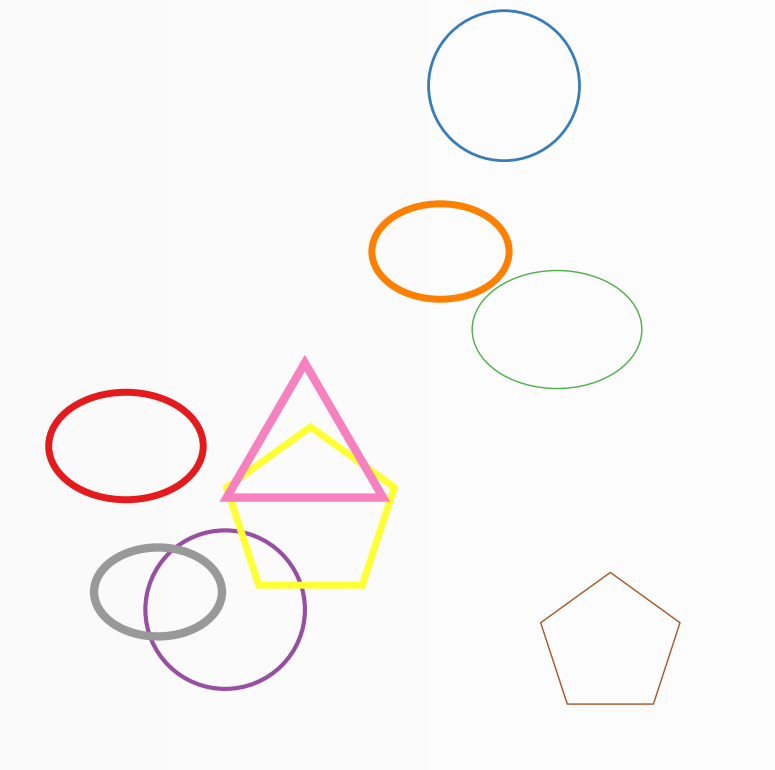[{"shape": "oval", "thickness": 2.5, "radius": 0.5, "center": [0.163, 0.421]}, {"shape": "circle", "thickness": 1, "radius": 0.49, "center": [0.65, 0.889]}, {"shape": "oval", "thickness": 0.5, "radius": 0.55, "center": [0.719, 0.572]}, {"shape": "circle", "thickness": 1.5, "radius": 0.51, "center": [0.291, 0.208]}, {"shape": "oval", "thickness": 2.5, "radius": 0.44, "center": [0.568, 0.673]}, {"shape": "pentagon", "thickness": 2.5, "radius": 0.57, "center": [0.401, 0.332]}, {"shape": "pentagon", "thickness": 0.5, "radius": 0.47, "center": [0.788, 0.162]}, {"shape": "triangle", "thickness": 3, "radius": 0.58, "center": [0.393, 0.412]}, {"shape": "oval", "thickness": 3, "radius": 0.41, "center": [0.204, 0.231]}]